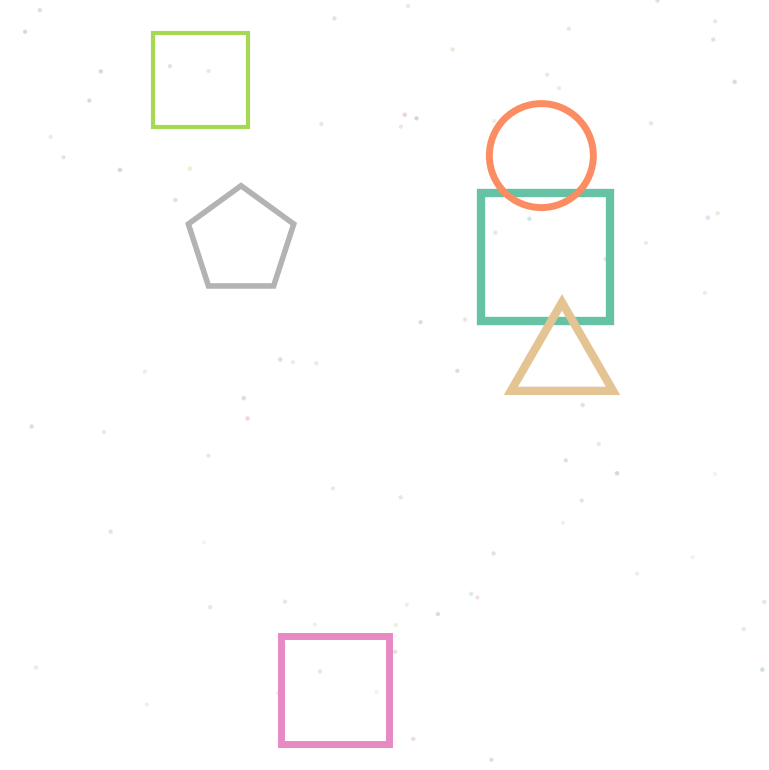[{"shape": "square", "thickness": 3, "radius": 0.42, "center": [0.708, 0.667]}, {"shape": "circle", "thickness": 2.5, "radius": 0.34, "center": [0.703, 0.798]}, {"shape": "square", "thickness": 2.5, "radius": 0.35, "center": [0.436, 0.104]}, {"shape": "square", "thickness": 1.5, "radius": 0.31, "center": [0.26, 0.897]}, {"shape": "triangle", "thickness": 3, "radius": 0.38, "center": [0.73, 0.531]}, {"shape": "pentagon", "thickness": 2, "radius": 0.36, "center": [0.313, 0.687]}]